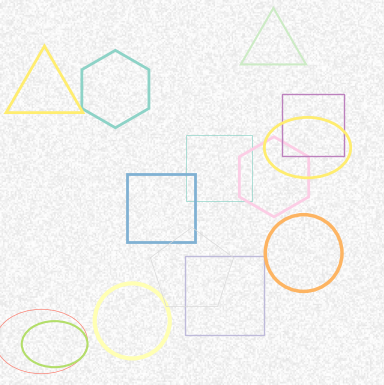[{"shape": "hexagon", "thickness": 2, "radius": 0.5, "center": [0.3, 0.769]}, {"shape": "square", "thickness": 0.5, "radius": 0.43, "center": [0.568, 0.563]}, {"shape": "circle", "thickness": 3, "radius": 0.49, "center": [0.343, 0.166]}, {"shape": "square", "thickness": 1, "radius": 0.51, "center": [0.582, 0.232]}, {"shape": "oval", "thickness": 0.5, "radius": 0.6, "center": [0.108, 0.113]}, {"shape": "square", "thickness": 2, "radius": 0.44, "center": [0.418, 0.459]}, {"shape": "circle", "thickness": 2.5, "radius": 0.5, "center": [0.789, 0.343]}, {"shape": "oval", "thickness": 1.5, "radius": 0.43, "center": [0.142, 0.106]}, {"shape": "hexagon", "thickness": 2, "radius": 0.52, "center": [0.712, 0.541]}, {"shape": "pentagon", "thickness": 0.5, "radius": 0.57, "center": [0.499, 0.296]}, {"shape": "square", "thickness": 1, "radius": 0.4, "center": [0.813, 0.676]}, {"shape": "triangle", "thickness": 1.5, "radius": 0.49, "center": [0.71, 0.881]}, {"shape": "triangle", "thickness": 2, "radius": 0.58, "center": [0.116, 0.765]}, {"shape": "oval", "thickness": 2, "radius": 0.56, "center": [0.799, 0.617]}]